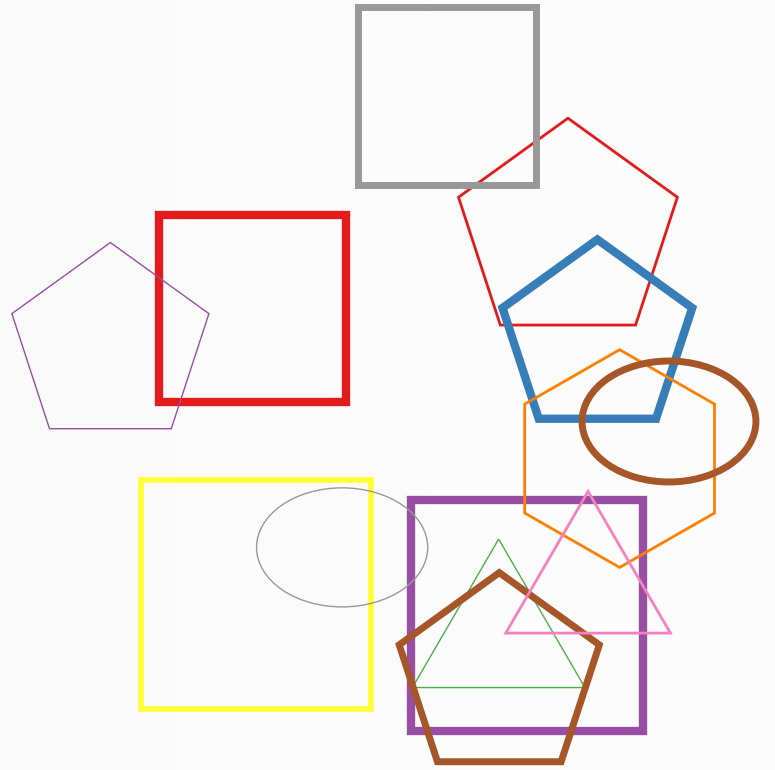[{"shape": "square", "thickness": 3, "radius": 0.6, "center": [0.326, 0.599]}, {"shape": "pentagon", "thickness": 1, "radius": 0.74, "center": [0.733, 0.698]}, {"shape": "pentagon", "thickness": 3, "radius": 0.64, "center": [0.771, 0.56]}, {"shape": "triangle", "thickness": 0.5, "radius": 0.64, "center": [0.643, 0.171]}, {"shape": "pentagon", "thickness": 0.5, "radius": 0.67, "center": [0.142, 0.551]}, {"shape": "square", "thickness": 3, "radius": 0.75, "center": [0.679, 0.201]}, {"shape": "hexagon", "thickness": 1, "radius": 0.71, "center": [0.799, 0.404]}, {"shape": "square", "thickness": 2, "radius": 0.74, "center": [0.33, 0.228]}, {"shape": "oval", "thickness": 2.5, "radius": 0.56, "center": [0.863, 0.453]}, {"shape": "pentagon", "thickness": 2.5, "radius": 0.68, "center": [0.644, 0.121]}, {"shape": "triangle", "thickness": 1, "radius": 0.61, "center": [0.759, 0.239]}, {"shape": "square", "thickness": 2.5, "radius": 0.58, "center": [0.577, 0.876]}, {"shape": "oval", "thickness": 0.5, "radius": 0.55, "center": [0.441, 0.289]}]